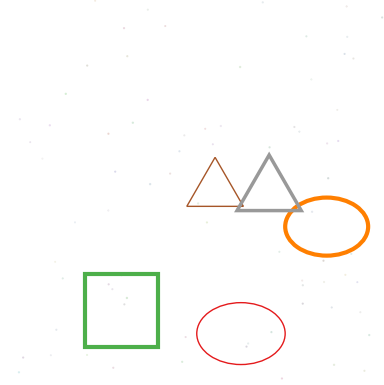[{"shape": "oval", "thickness": 1, "radius": 0.57, "center": [0.626, 0.134]}, {"shape": "square", "thickness": 3, "radius": 0.47, "center": [0.316, 0.194]}, {"shape": "oval", "thickness": 3, "radius": 0.54, "center": [0.849, 0.411]}, {"shape": "triangle", "thickness": 1, "radius": 0.42, "center": [0.559, 0.506]}, {"shape": "triangle", "thickness": 2.5, "radius": 0.48, "center": [0.699, 0.501]}]